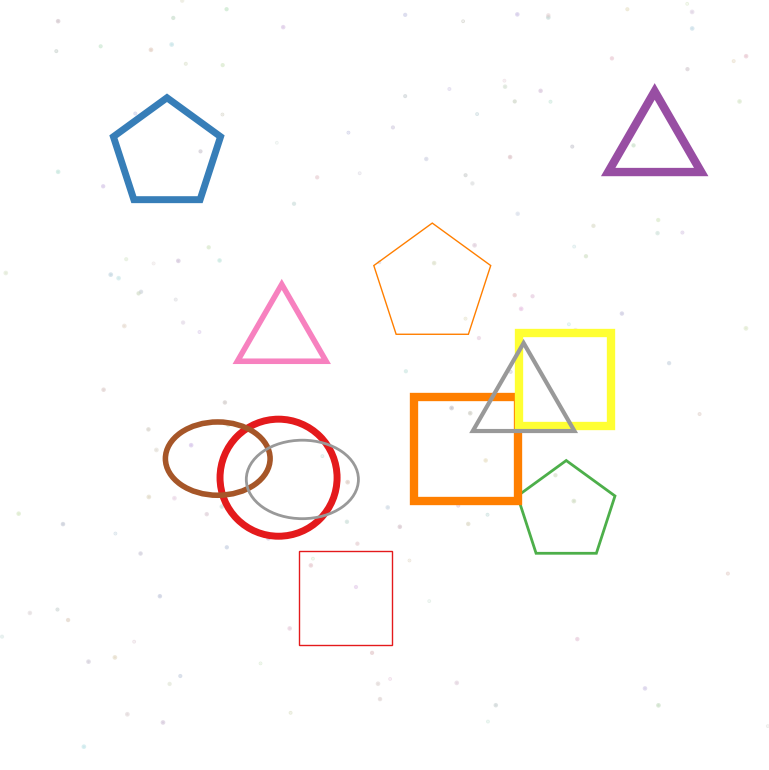[{"shape": "square", "thickness": 0.5, "radius": 0.3, "center": [0.448, 0.223]}, {"shape": "circle", "thickness": 2.5, "radius": 0.38, "center": [0.362, 0.38]}, {"shape": "pentagon", "thickness": 2.5, "radius": 0.37, "center": [0.217, 0.8]}, {"shape": "pentagon", "thickness": 1, "radius": 0.33, "center": [0.735, 0.335]}, {"shape": "triangle", "thickness": 3, "radius": 0.35, "center": [0.85, 0.811]}, {"shape": "pentagon", "thickness": 0.5, "radius": 0.4, "center": [0.561, 0.63]}, {"shape": "square", "thickness": 3, "radius": 0.34, "center": [0.605, 0.417]}, {"shape": "square", "thickness": 3, "radius": 0.3, "center": [0.734, 0.507]}, {"shape": "oval", "thickness": 2, "radius": 0.34, "center": [0.283, 0.404]}, {"shape": "triangle", "thickness": 2, "radius": 0.33, "center": [0.366, 0.564]}, {"shape": "oval", "thickness": 1, "radius": 0.36, "center": [0.393, 0.377]}, {"shape": "triangle", "thickness": 1.5, "radius": 0.38, "center": [0.68, 0.478]}]